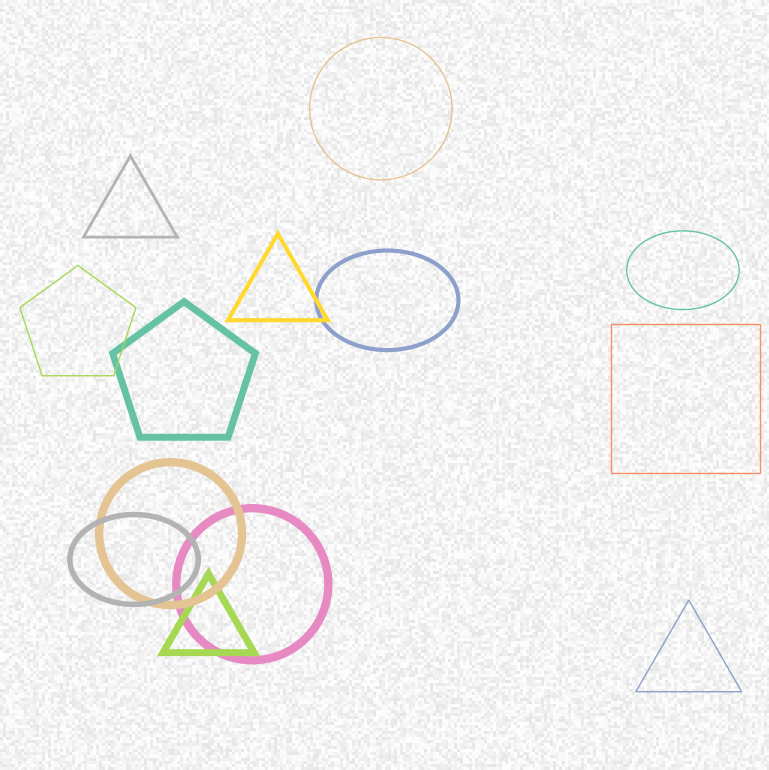[{"shape": "oval", "thickness": 0.5, "radius": 0.37, "center": [0.887, 0.649]}, {"shape": "pentagon", "thickness": 2.5, "radius": 0.49, "center": [0.239, 0.511]}, {"shape": "square", "thickness": 0.5, "radius": 0.48, "center": [0.89, 0.483]}, {"shape": "triangle", "thickness": 0.5, "radius": 0.4, "center": [0.895, 0.141]}, {"shape": "oval", "thickness": 1.5, "radius": 0.46, "center": [0.503, 0.61]}, {"shape": "circle", "thickness": 3, "radius": 0.49, "center": [0.328, 0.241]}, {"shape": "pentagon", "thickness": 0.5, "radius": 0.4, "center": [0.101, 0.576]}, {"shape": "triangle", "thickness": 2.5, "radius": 0.34, "center": [0.271, 0.187]}, {"shape": "triangle", "thickness": 1.5, "radius": 0.37, "center": [0.361, 0.622]}, {"shape": "circle", "thickness": 3, "radius": 0.46, "center": [0.222, 0.307]}, {"shape": "circle", "thickness": 0.5, "radius": 0.46, "center": [0.495, 0.859]}, {"shape": "oval", "thickness": 2, "radius": 0.42, "center": [0.174, 0.273]}, {"shape": "triangle", "thickness": 1, "radius": 0.35, "center": [0.169, 0.727]}]